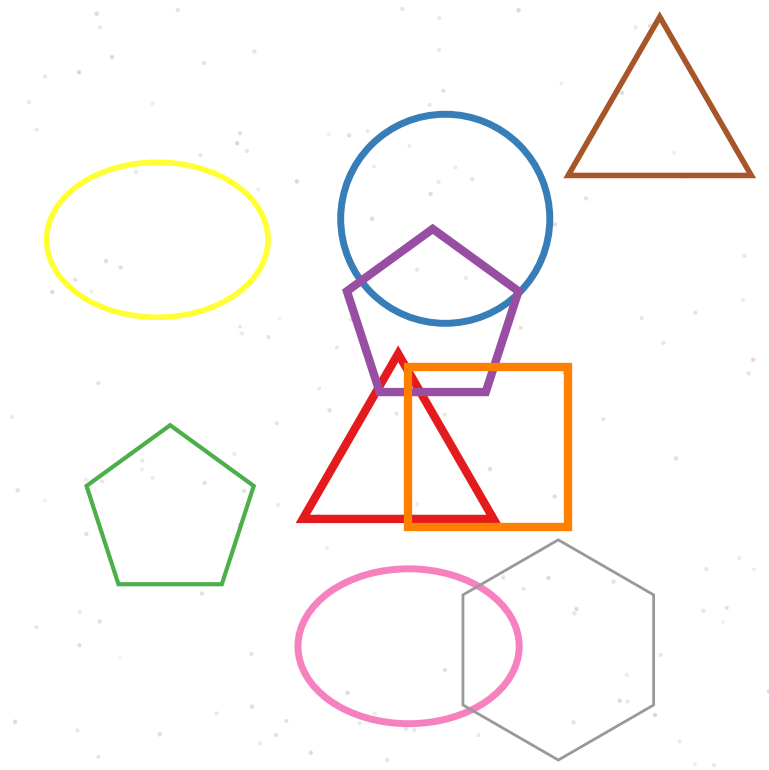[{"shape": "triangle", "thickness": 3, "radius": 0.72, "center": [0.517, 0.398]}, {"shape": "circle", "thickness": 2.5, "radius": 0.68, "center": [0.578, 0.716]}, {"shape": "pentagon", "thickness": 1.5, "radius": 0.57, "center": [0.221, 0.334]}, {"shape": "pentagon", "thickness": 3, "radius": 0.59, "center": [0.562, 0.586]}, {"shape": "square", "thickness": 3, "radius": 0.52, "center": [0.634, 0.419]}, {"shape": "oval", "thickness": 2, "radius": 0.72, "center": [0.204, 0.689]}, {"shape": "triangle", "thickness": 2, "radius": 0.69, "center": [0.857, 0.841]}, {"shape": "oval", "thickness": 2.5, "radius": 0.72, "center": [0.531, 0.161]}, {"shape": "hexagon", "thickness": 1, "radius": 0.71, "center": [0.725, 0.156]}]